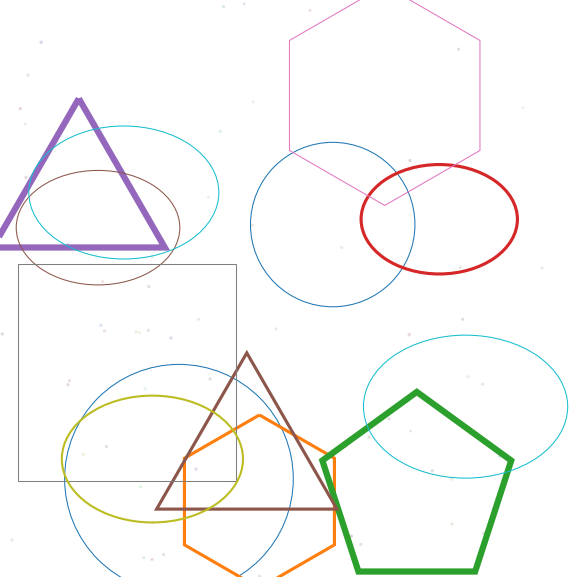[{"shape": "circle", "thickness": 0.5, "radius": 0.71, "center": [0.576, 0.61]}, {"shape": "circle", "thickness": 0.5, "radius": 0.99, "center": [0.31, 0.17]}, {"shape": "hexagon", "thickness": 1.5, "radius": 0.75, "center": [0.449, 0.131]}, {"shape": "pentagon", "thickness": 3, "radius": 0.86, "center": [0.722, 0.149]}, {"shape": "oval", "thickness": 1.5, "radius": 0.68, "center": [0.761, 0.619]}, {"shape": "triangle", "thickness": 3, "radius": 0.86, "center": [0.136, 0.657]}, {"shape": "oval", "thickness": 0.5, "radius": 0.71, "center": [0.17, 0.605]}, {"shape": "triangle", "thickness": 1.5, "radius": 0.9, "center": [0.427, 0.208]}, {"shape": "hexagon", "thickness": 0.5, "radius": 0.95, "center": [0.666, 0.834]}, {"shape": "square", "thickness": 0.5, "radius": 0.94, "center": [0.22, 0.354]}, {"shape": "oval", "thickness": 1, "radius": 0.78, "center": [0.264, 0.204]}, {"shape": "oval", "thickness": 0.5, "radius": 0.82, "center": [0.214, 0.666]}, {"shape": "oval", "thickness": 0.5, "radius": 0.88, "center": [0.806, 0.295]}]